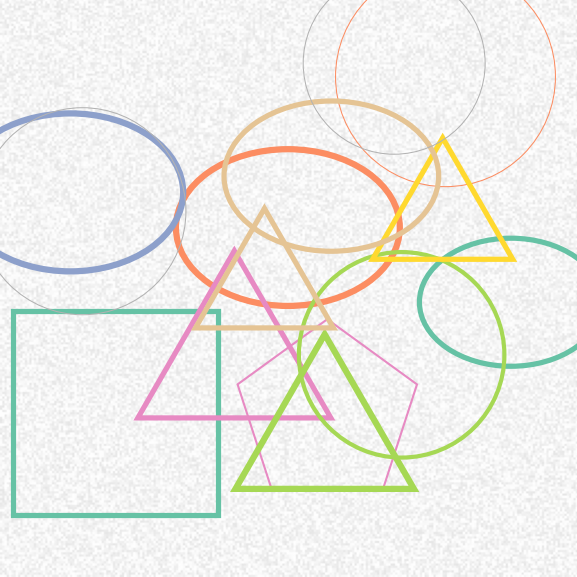[{"shape": "square", "thickness": 2.5, "radius": 0.89, "center": [0.2, 0.284]}, {"shape": "oval", "thickness": 2.5, "radius": 0.79, "center": [0.885, 0.476]}, {"shape": "circle", "thickness": 0.5, "radius": 0.95, "center": [0.771, 0.866]}, {"shape": "oval", "thickness": 3, "radius": 0.97, "center": [0.498, 0.605]}, {"shape": "oval", "thickness": 3, "radius": 0.98, "center": [0.122, 0.666]}, {"shape": "triangle", "thickness": 2.5, "radius": 0.96, "center": [0.406, 0.372]}, {"shape": "pentagon", "thickness": 1, "radius": 0.82, "center": [0.567, 0.283]}, {"shape": "circle", "thickness": 2, "radius": 0.89, "center": [0.695, 0.385]}, {"shape": "triangle", "thickness": 3, "radius": 0.89, "center": [0.562, 0.242]}, {"shape": "triangle", "thickness": 2.5, "radius": 0.7, "center": [0.767, 0.62]}, {"shape": "oval", "thickness": 2.5, "radius": 0.93, "center": [0.574, 0.694]}, {"shape": "triangle", "thickness": 2.5, "radius": 0.69, "center": [0.458, 0.5]}, {"shape": "circle", "thickness": 0.5, "radius": 0.79, "center": [0.683, 0.89]}, {"shape": "circle", "thickness": 0.5, "radius": 0.9, "center": [0.143, 0.633]}]